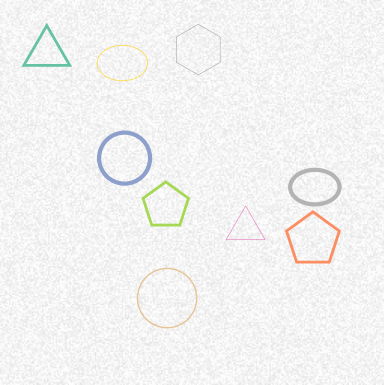[{"shape": "triangle", "thickness": 2, "radius": 0.34, "center": [0.122, 0.865]}, {"shape": "pentagon", "thickness": 2, "radius": 0.36, "center": [0.813, 0.378]}, {"shape": "circle", "thickness": 3, "radius": 0.33, "center": [0.324, 0.589]}, {"shape": "triangle", "thickness": 0.5, "radius": 0.29, "center": [0.638, 0.407]}, {"shape": "pentagon", "thickness": 2, "radius": 0.31, "center": [0.431, 0.466]}, {"shape": "oval", "thickness": 0.5, "radius": 0.33, "center": [0.318, 0.836]}, {"shape": "circle", "thickness": 1, "radius": 0.38, "center": [0.434, 0.226]}, {"shape": "hexagon", "thickness": 0.5, "radius": 0.33, "center": [0.515, 0.871]}, {"shape": "oval", "thickness": 3, "radius": 0.32, "center": [0.818, 0.514]}]